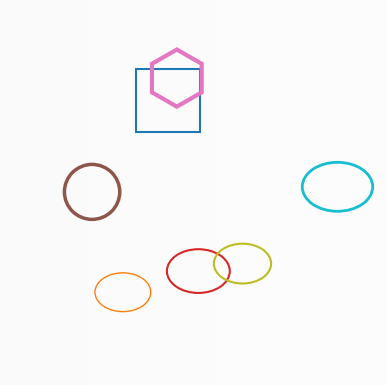[{"shape": "square", "thickness": 1.5, "radius": 0.41, "center": [0.434, 0.739]}, {"shape": "oval", "thickness": 1, "radius": 0.36, "center": [0.317, 0.241]}, {"shape": "oval", "thickness": 1.5, "radius": 0.41, "center": [0.512, 0.296]}, {"shape": "circle", "thickness": 2.5, "radius": 0.36, "center": [0.238, 0.502]}, {"shape": "hexagon", "thickness": 3, "radius": 0.37, "center": [0.456, 0.797]}, {"shape": "oval", "thickness": 1.5, "radius": 0.37, "center": [0.626, 0.315]}, {"shape": "oval", "thickness": 2, "radius": 0.45, "center": [0.871, 0.515]}]